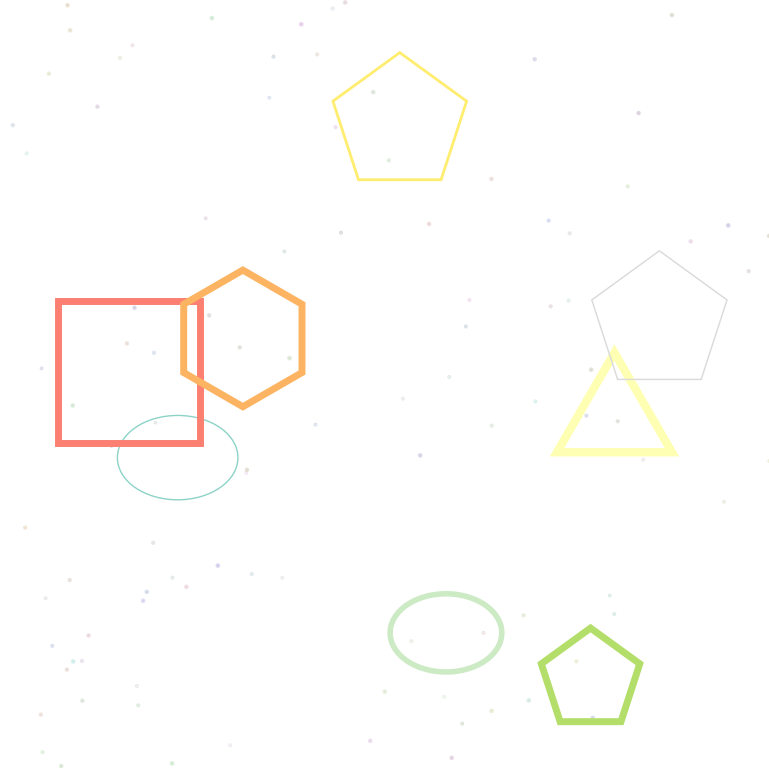[{"shape": "oval", "thickness": 0.5, "radius": 0.39, "center": [0.231, 0.406]}, {"shape": "triangle", "thickness": 3, "radius": 0.43, "center": [0.798, 0.456]}, {"shape": "square", "thickness": 2.5, "radius": 0.46, "center": [0.168, 0.517]}, {"shape": "hexagon", "thickness": 2.5, "radius": 0.44, "center": [0.315, 0.561]}, {"shape": "pentagon", "thickness": 2.5, "radius": 0.34, "center": [0.767, 0.117]}, {"shape": "pentagon", "thickness": 0.5, "radius": 0.46, "center": [0.856, 0.582]}, {"shape": "oval", "thickness": 2, "radius": 0.36, "center": [0.579, 0.178]}, {"shape": "pentagon", "thickness": 1, "radius": 0.46, "center": [0.519, 0.84]}]